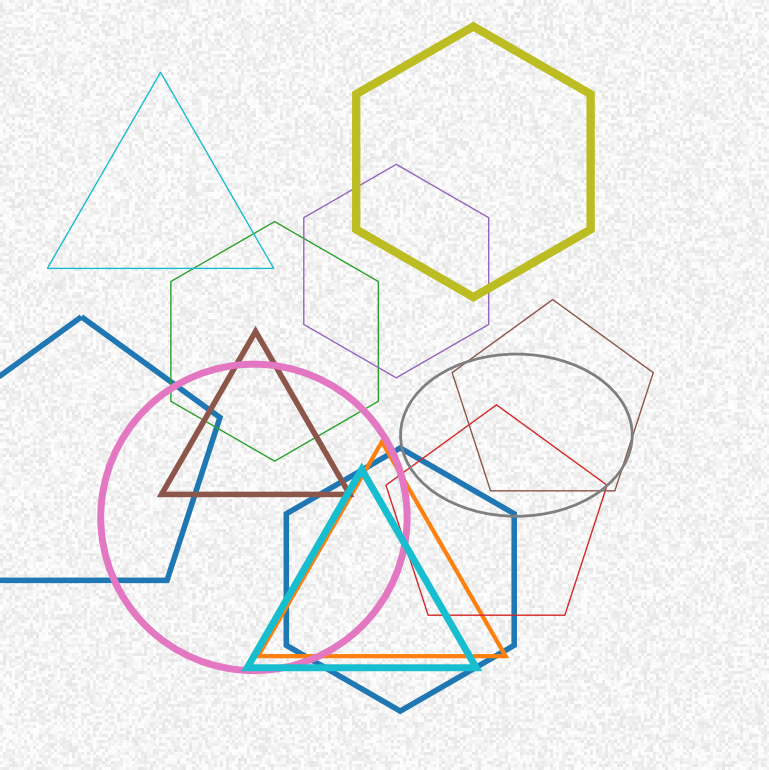[{"shape": "pentagon", "thickness": 2, "radius": 0.95, "center": [0.106, 0.399]}, {"shape": "hexagon", "thickness": 2, "radius": 0.85, "center": [0.52, 0.247]}, {"shape": "triangle", "thickness": 1.5, "radius": 0.93, "center": [0.496, 0.241]}, {"shape": "hexagon", "thickness": 0.5, "radius": 0.78, "center": [0.357, 0.557]}, {"shape": "pentagon", "thickness": 0.5, "radius": 0.76, "center": [0.645, 0.323]}, {"shape": "hexagon", "thickness": 0.5, "radius": 0.69, "center": [0.515, 0.648]}, {"shape": "triangle", "thickness": 2, "radius": 0.71, "center": [0.332, 0.428]}, {"shape": "pentagon", "thickness": 0.5, "radius": 0.69, "center": [0.718, 0.474]}, {"shape": "circle", "thickness": 2.5, "radius": 0.99, "center": [0.33, 0.328]}, {"shape": "oval", "thickness": 1, "radius": 0.75, "center": [0.671, 0.435]}, {"shape": "hexagon", "thickness": 3, "radius": 0.88, "center": [0.615, 0.79]}, {"shape": "triangle", "thickness": 2.5, "radius": 0.86, "center": [0.47, 0.219]}, {"shape": "triangle", "thickness": 0.5, "radius": 0.85, "center": [0.209, 0.736]}]